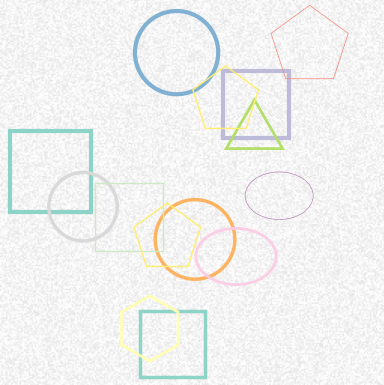[{"shape": "square", "thickness": 2.5, "radius": 0.42, "center": [0.448, 0.107]}, {"shape": "square", "thickness": 3, "radius": 0.53, "center": [0.132, 0.555]}, {"shape": "hexagon", "thickness": 2, "radius": 0.42, "center": [0.389, 0.147]}, {"shape": "square", "thickness": 3, "radius": 0.43, "center": [0.665, 0.729]}, {"shape": "pentagon", "thickness": 0.5, "radius": 0.53, "center": [0.804, 0.881]}, {"shape": "circle", "thickness": 3, "radius": 0.54, "center": [0.459, 0.863]}, {"shape": "circle", "thickness": 2.5, "radius": 0.52, "center": [0.507, 0.378]}, {"shape": "triangle", "thickness": 2, "radius": 0.42, "center": [0.661, 0.656]}, {"shape": "oval", "thickness": 2, "radius": 0.52, "center": [0.613, 0.334]}, {"shape": "circle", "thickness": 2.5, "radius": 0.44, "center": [0.216, 0.463]}, {"shape": "oval", "thickness": 0.5, "radius": 0.44, "center": [0.725, 0.492]}, {"shape": "square", "thickness": 1, "radius": 0.44, "center": [0.335, 0.437]}, {"shape": "pentagon", "thickness": 1, "radius": 0.45, "center": [0.586, 0.739]}, {"shape": "pentagon", "thickness": 1, "radius": 0.46, "center": [0.434, 0.382]}]